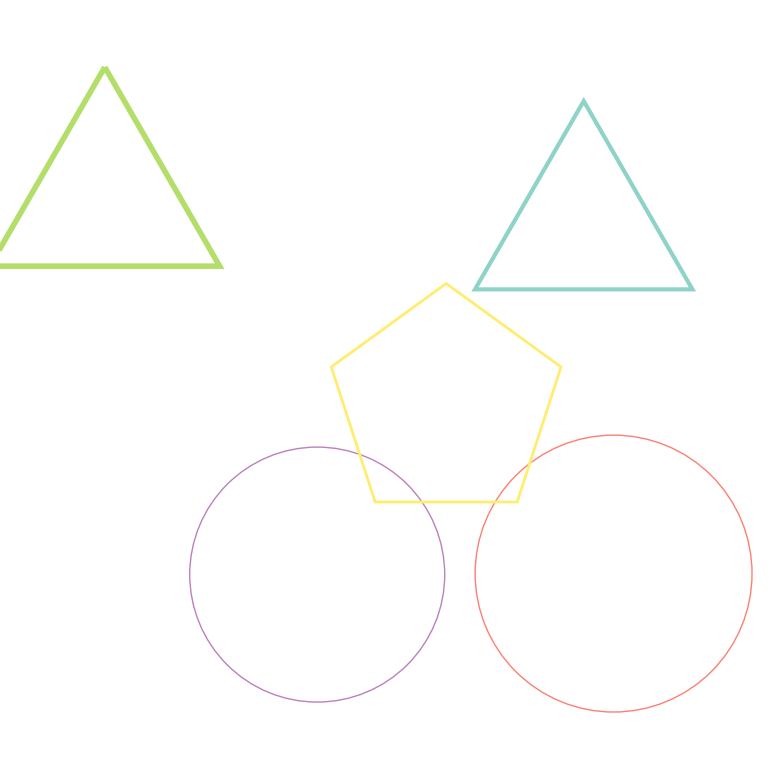[{"shape": "triangle", "thickness": 1.5, "radius": 0.82, "center": [0.758, 0.706]}, {"shape": "circle", "thickness": 0.5, "radius": 0.9, "center": [0.797, 0.255]}, {"shape": "triangle", "thickness": 2, "radius": 0.86, "center": [0.136, 0.74]}, {"shape": "circle", "thickness": 0.5, "radius": 0.83, "center": [0.412, 0.254]}, {"shape": "pentagon", "thickness": 1, "radius": 0.78, "center": [0.579, 0.475]}]